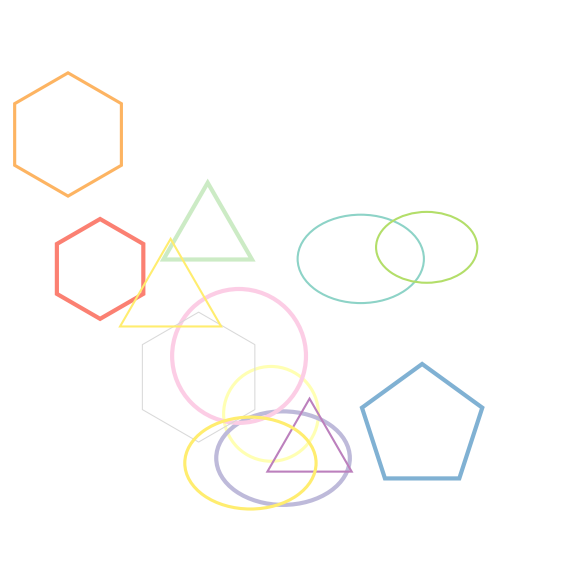[{"shape": "oval", "thickness": 1, "radius": 0.55, "center": [0.625, 0.551]}, {"shape": "circle", "thickness": 1.5, "radius": 0.41, "center": [0.469, 0.283]}, {"shape": "oval", "thickness": 2, "radius": 0.58, "center": [0.49, 0.206]}, {"shape": "hexagon", "thickness": 2, "radius": 0.43, "center": [0.173, 0.533]}, {"shape": "pentagon", "thickness": 2, "radius": 0.55, "center": [0.731, 0.259]}, {"shape": "hexagon", "thickness": 1.5, "radius": 0.53, "center": [0.118, 0.766]}, {"shape": "oval", "thickness": 1, "radius": 0.44, "center": [0.739, 0.571]}, {"shape": "circle", "thickness": 2, "radius": 0.58, "center": [0.414, 0.383]}, {"shape": "hexagon", "thickness": 0.5, "radius": 0.56, "center": [0.344, 0.346]}, {"shape": "triangle", "thickness": 1, "radius": 0.42, "center": [0.536, 0.225]}, {"shape": "triangle", "thickness": 2, "radius": 0.44, "center": [0.36, 0.594]}, {"shape": "oval", "thickness": 1.5, "radius": 0.57, "center": [0.434, 0.197]}, {"shape": "triangle", "thickness": 1, "radius": 0.51, "center": [0.295, 0.484]}]